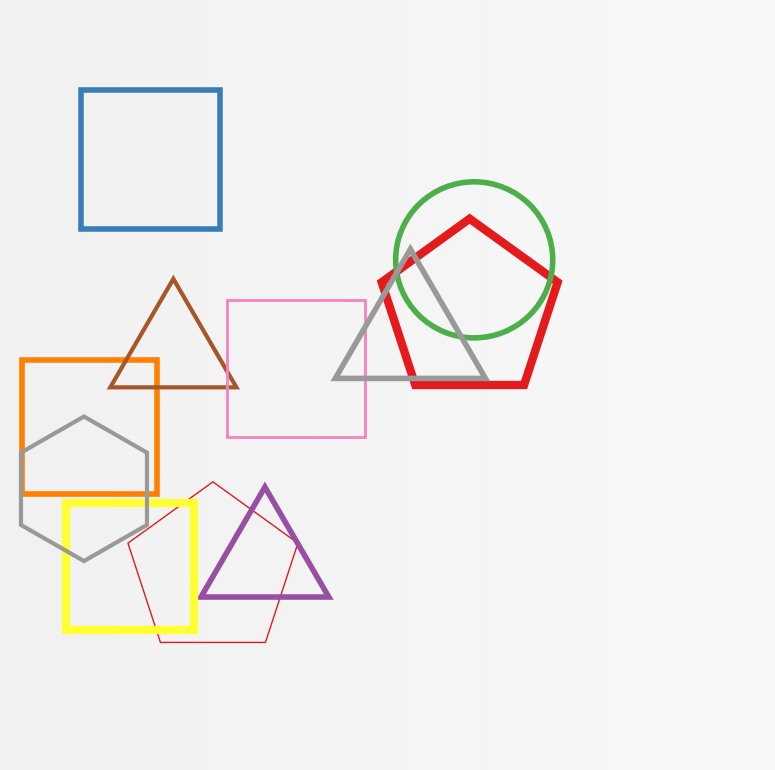[{"shape": "pentagon", "thickness": 3, "radius": 0.6, "center": [0.606, 0.597]}, {"shape": "pentagon", "thickness": 0.5, "radius": 0.58, "center": [0.275, 0.259]}, {"shape": "square", "thickness": 2, "radius": 0.45, "center": [0.195, 0.793]}, {"shape": "circle", "thickness": 2, "radius": 0.51, "center": [0.612, 0.663]}, {"shape": "triangle", "thickness": 2, "radius": 0.48, "center": [0.342, 0.272]}, {"shape": "square", "thickness": 2, "radius": 0.43, "center": [0.116, 0.446]}, {"shape": "square", "thickness": 3, "radius": 0.41, "center": [0.168, 0.264]}, {"shape": "triangle", "thickness": 1.5, "radius": 0.47, "center": [0.224, 0.544]}, {"shape": "square", "thickness": 1, "radius": 0.45, "center": [0.382, 0.521]}, {"shape": "hexagon", "thickness": 1.5, "radius": 0.47, "center": [0.108, 0.365]}, {"shape": "triangle", "thickness": 2, "radius": 0.56, "center": [0.53, 0.564]}]